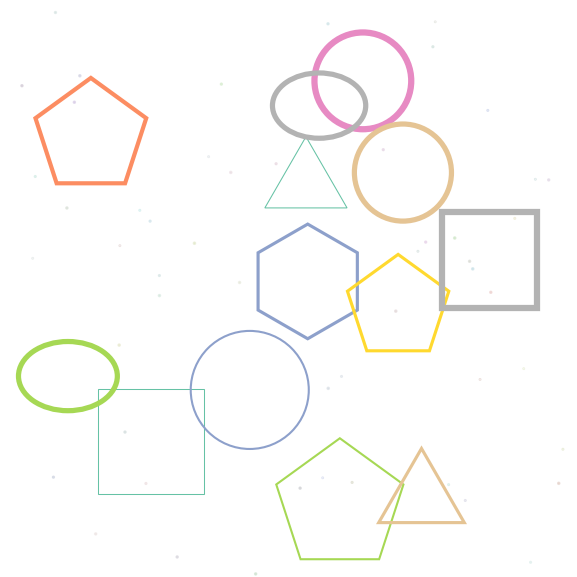[{"shape": "square", "thickness": 0.5, "radius": 0.46, "center": [0.261, 0.235]}, {"shape": "triangle", "thickness": 0.5, "radius": 0.41, "center": [0.53, 0.68]}, {"shape": "pentagon", "thickness": 2, "radius": 0.5, "center": [0.157, 0.763]}, {"shape": "hexagon", "thickness": 1.5, "radius": 0.5, "center": [0.533, 0.512]}, {"shape": "circle", "thickness": 1, "radius": 0.51, "center": [0.432, 0.324]}, {"shape": "circle", "thickness": 3, "radius": 0.42, "center": [0.628, 0.859]}, {"shape": "pentagon", "thickness": 1, "radius": 0.58, "center": [0.588, 0.124]}, {"shape": "oval", "thickness": 2.5, "radius": 0.43, "center": [0.118, 0.348]}, {"shape": "pentagon", "thickness": 1.5, "radius": 0.46, "center": [0.689, 0.466]}, {"shape": "triangle", "thickness": 1.5, "radius": 0.43, "center": [0.73, 0.137]}, {"shape": "circle", "thickness": 2.5, "radius": 0.42, "center": [0.698, 0.7]}, {"shape": "square", "thickness": 3, "radius": 0.41, "center": [0.847, 0.549]}, {"shape": "oval", "thickness": 2.5, "radius": 0.4, "center": [0.553, 0.816]}]